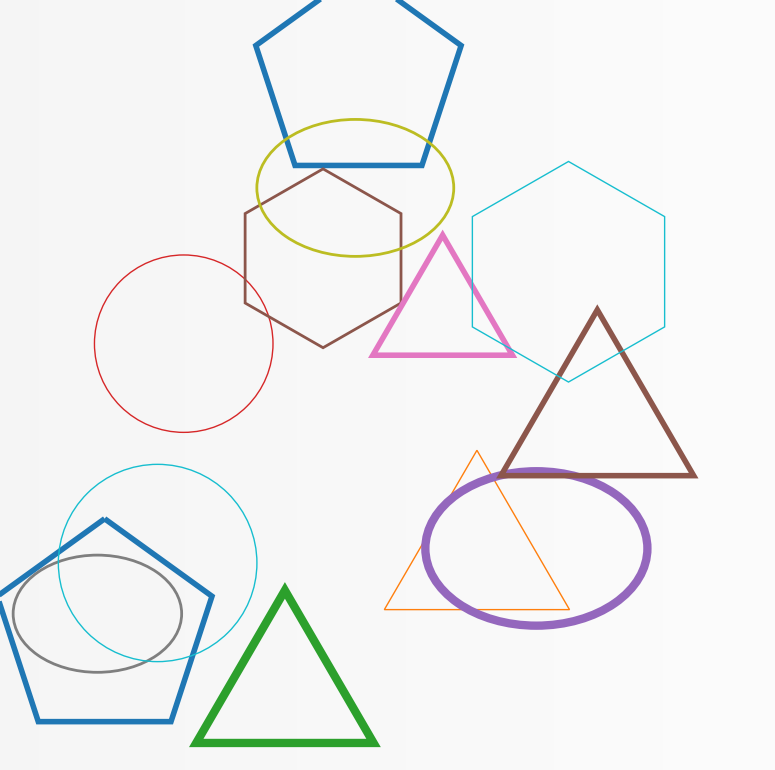[{"shape": "pentagon", "thickness": 2, "radius": 0.73, "center": [0.135, 0.181]}, {"shape": "pentagon", "thickness": 2, "radius": 0.7, "center": [0.463, 0.898]}, {"shape": "triangle", "thickness": 0.5, "radius": 0.69, "center": [0.615, 0.277]}, {"shape": "triangle", "thickness": 3, "radius": 0.66, "center": [0.368, 0.101]}, {"shape": "circle", "thickness": 0.5, "radius": 0.58, "center": [0.237, 0.554]}, {"shape": "oval", "thickness": 3, "radius": 0.72, "center": [0.692, 0.288]}, {"shape": "triangle", "thickness": 2, "radius": 0.72, "center": [0.771, 0.454]}, {"shape": "hexagon", "thickness": 1, "radius": 0.58, "center": [0.417, 0.665]}, {"shape": "triangle", "thickness": 2, "radius": 0.52, "center": [0.571, 0.591]}, {"shape": "oval", "thickness": 1, "radius": 0.54, "center": [0.126, 0.203]}, {"shape": "oval", "thickness": 1, "radius": 0.64, "center": [0.458, 0.756]}, {"shape": "circle", "thickness": 0.5, "radius": 0.64, "center": [0.203, 0.269]}, {"shape": "hexagon", "thickness": 0.5, "radius": 0.72, "center": [0.734, 0.647]}]